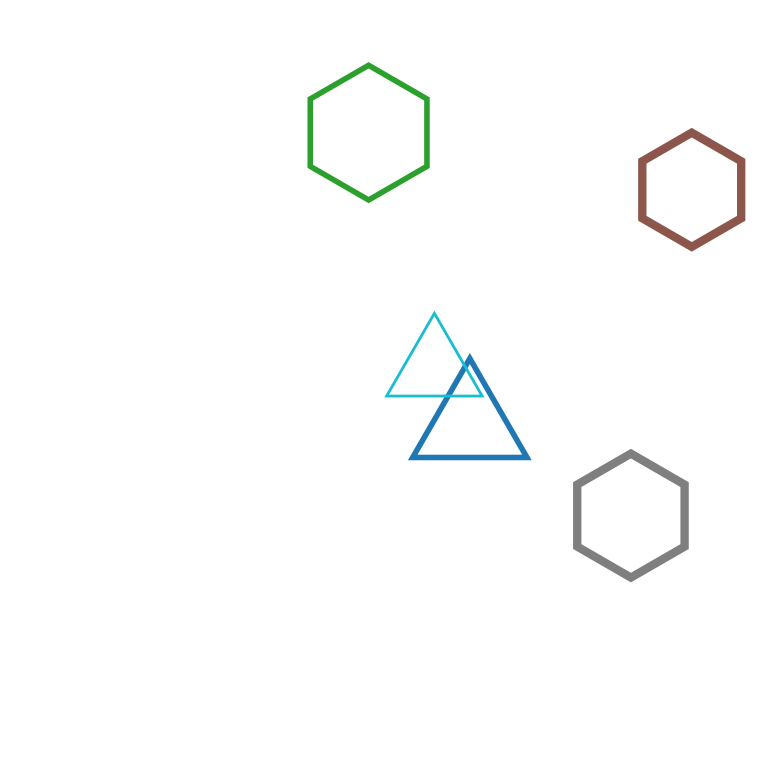[{"shape": "triangle", "thickness": 2, "radius": 0.43, "center": [0.61, 0.449]}, {"shape": "hexagon", "thickness": 2, "radius": 0.44, "center": [0.479, 0.828]}, {"shape": "hexagon", "thickness": 3, "radius": 0.37, "center": [0.898, 0.754]}, {"shape": "hexagon", "thickness": 3, "radius": 0.4, "center": [0.819, 0.33]}, {"shape": "triangle", "thickness": 1, "radius": 0.36, "center": [0.564, 0.521]}]